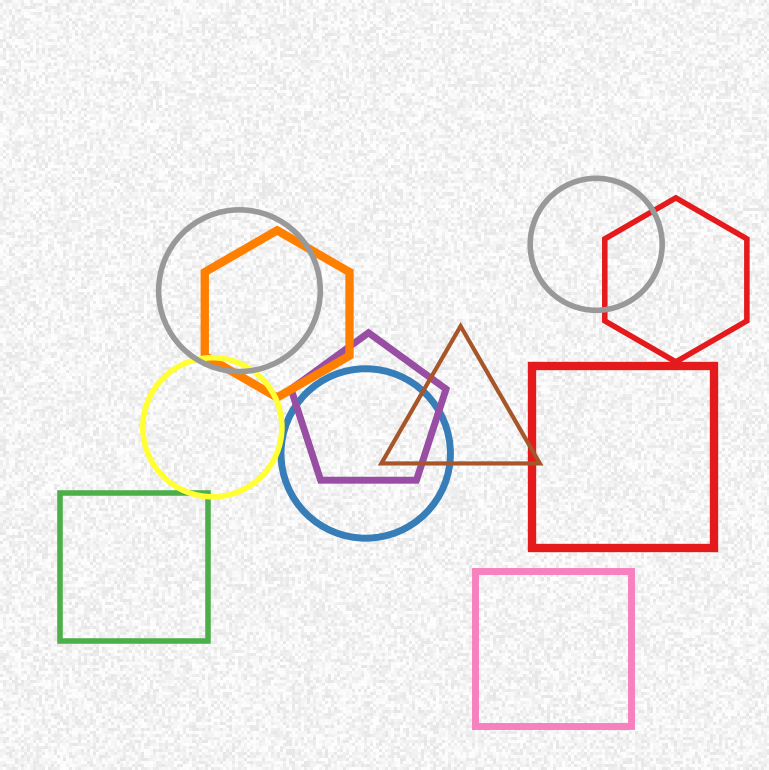[{"shape": "square", "thickness": 3, "radius": 0.59, "center": [0.809, 0.407]}, {"shape": "hexagon", "thickness": 2, "radius": 0.53, "center": [0.878, 0.637]}, {"shape": "circle", "thickness": 2.5, "radius": 0.55, "center": [0.475, 0.411]}, {"shape": "square", "thickness": 2, "radius": 0.48, "center": [0.174, 0.264]}, {"shape": "pentagon", "thickness": 2.5, "radius": 0.53, "center": [0.479, 0.462]}, {"shape": "hexagon", "thickness": 3, "radius": 0.54, "center": [0.36, 0.592]}, {"shape": "circle", "thickness": 2, "radius": 0.45, "center": [0.276, 0.445]}, {"shape": "triangle", "thickness": 1.5, "radius": 0.59, "center": [0.598, 0.458]}, {"shape": "square", "thickness": 2.5, "radius": 0.5, "center": [0.718, 0.157]}, {"shape": "circle", "thickness": 2, "radius": 0.52, "center": [0.311, 0.622]}, {"shape": "circle", "thickness": 2, "radius": 0.43, "center": [0.774, 0.683]}]